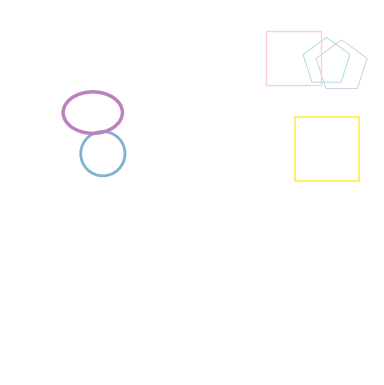[{"shape": "pentagon", "thickness": 0.5, "radius": 0.32, "center": [0.848, 0.839]}, {"shape": "pentagon", "thickness": 0.5, "radius": 0.35, "center": [0.887, 0.827]}, {"shape": "circle", "thickness": 2, "radius": 0.29, "center": [0.267, 0.601]}, {"shape": "square", "thickness": 1, "radius": 0.36, "center": [0.763, 0.849]}, {"shape": "oval", "thickness": 2.5, "radius": 0.38, "center": [0.241, 0.708]}, {"shape": "square", "thickness": 1.5, "radius": 0.42, "center": [0.85, 0.613]}]